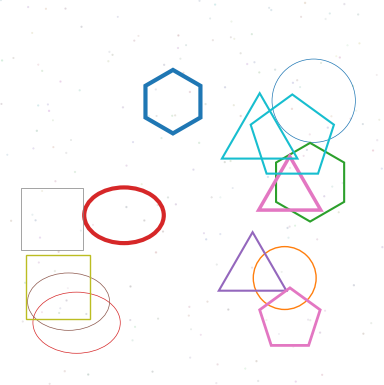[{"shape": "hexagon", "thickness": 3, "radius": 0.41, "center": [0.449, 0.736]}, {"shape": "circle", "thickness": 0.5, "radius": 0.54, "center": [0.815, 0.738]}, {"shape": "circle", "thickness": 1, "radius": 0.41, "center": [0.74, 0.278]}, {"shape": "hexagon", "thickness": 1.5, "radius": 0.51, "center": [0.805, 0.527]}, {"shape": "oval", "thickness": 3, "radius": 0.52, "center": [0.322, 0.441]}, {"shape": "oval", "thickness": 0.5, "radius": 0.57, "center": [0.199, 0.162]}, {"shape": "triangle", "thickness": 1.5, "radius": 0.51, "center": [0.656, 0.296]}, {"shape": "oval", "thickness": 0.5, "radius": 0.53, "center": [0.178, 0.216]}, {"shape": "triangle", "thickness": 2.5, "radius": 0.47, "center": [0.752, 0.501]}, {"shape": "pentagon", "thickness": 2, "radius": 0.41, "center": [0.753, 0.17]}, {"shape": "square", "thickness": 0.5, "radius": 0.4, "center": [0.134, 0.431]}, {"shape": "square", "thickness": 1, "radius": 0.42, "center": [0.151, 0.254]}, {"shape": "triangle", "thickness": 1.5, "radius": 0.57, "center": [0.674, 0.645]}, {"shape": "pentagon", "thickness": 1.5, "radius": 0.57, "center": [0.759, 0.641]}]